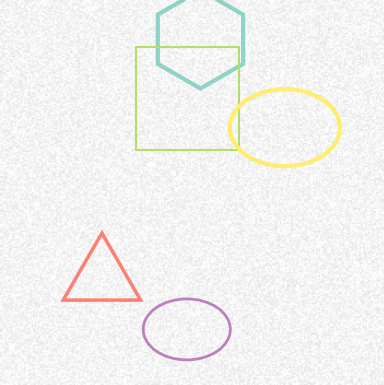[{"shape": "hexagon", "thickness": 3, "radius": 0.64, "center": [0.521, 0.898]}, {"shape": "triangle", "thickness": 2.5, "radius": 0.58, "center": [0.265, 0.278]}, {"shape": "square", "thickness": 1.5, "radius": 0.67, "center": [0.486, 0.744]}, {"shape": "oval", "thickness": 2, "radius": 0.57, "center": [0.485, 0.144]}, {"shape": "oval", "thickness": 3, "radius": 0.71, "center": [0.74, 0.668]}]